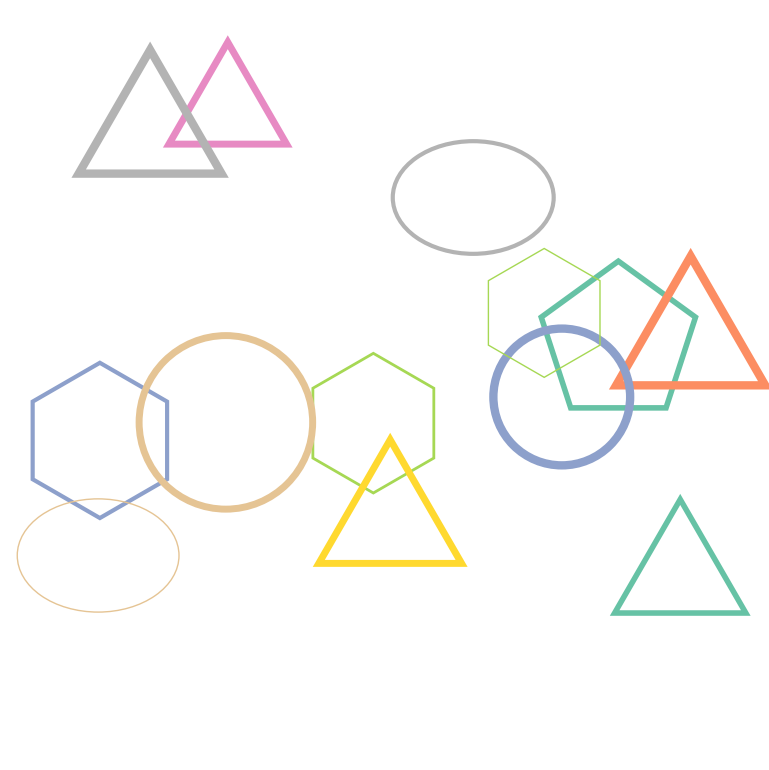[{"shape": "triangle", "thickness": 2, "radius": 0.49, "center": [0.883, 0.253]}, {"shape": "pentagon", "thickness": 2, "radius": 0.53, "center": [0.803, 0.555]}, {"shape": "triangle", "thickness": 3, "radius": 0.56, "center": [0.897, 0.555]}, {"shape": "hexagon", "thickness": 1.5, "radius": 0.5, "center": [0.13, 0.428]}, {"shape": "circle", "thickness": 3, "radius": 0.44, "center": [0.73, 0.484]}, {"shape": "triangle", "thickness": 2.5, "radius": 0.44, "center": [0.296, 0.857]}, {"shape": "hexagon", "thickness": 1, "radius": 0.45, "center": [0.485, 0.45]}, {"shape": "hexagon", "thickness": 0.5, "radius": 0.42, "center": [0.707, 0.594]}, {"shape": "triangle", "thickness": 2.5, "radius": 0.54, "center": [0.507, 0.322]}, {"shape": "oval", "thickness": 0.5, "radius": 0.53, "center": [0.127, 0.279]}, {"shape": "circle", "thickness": 2.5, "radius": 0.56, "center": [0.293, 0.451]}, {"shape": "oval", "thickness": 1.5, "radius": 0.52, "center": [0.615, 0.743]}, {"shape": "triangle", "thickness": 3, "radius": 0.54, "center": [0.195, 0.828]}]